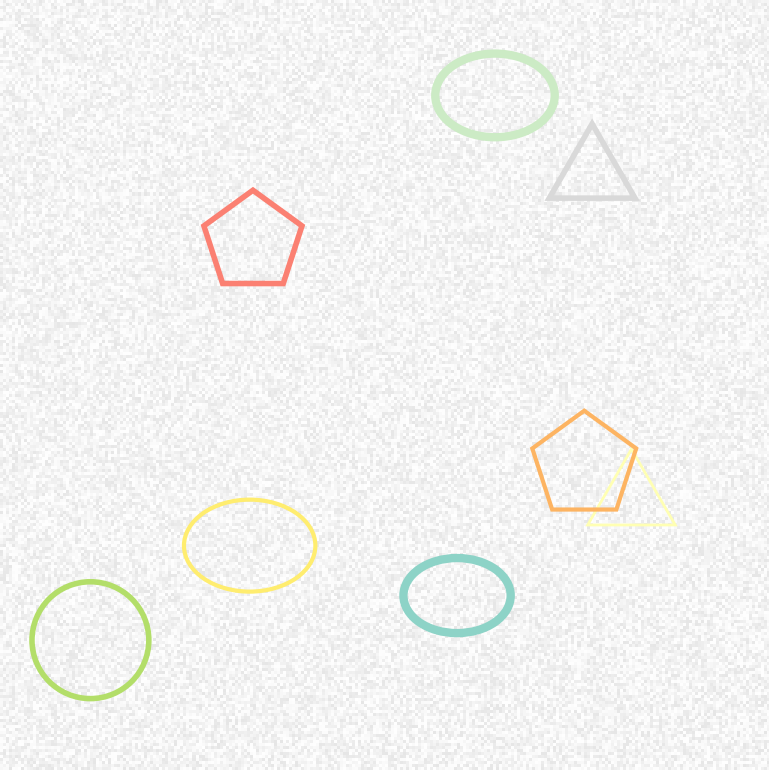[{"shape": "oval", "thickness": 3, "radius": 0.35, "center": [0.594, 0.227]}, {"shape": "triangle", "thickness": 1, "radius": 0.33, "center": [0.82, 0.351]}, {"shape": "pentagon", "thickness": 2, "radius": 0.33, "center": [0.329, 0.686]}, {"shape": "pentagon", "thickness": 1.5, "radius": 0.35, "center": [0.759, 0.396]}, {"shape": "circle", "thickness": 2, "radius": 0.38, "center": [0.117, 0.169]}, {"shape": "triangle", "thickness": 2, "radius": 0.32, "center": [0.769, 0.775]}, {"shape": "oval", "thickness": 3, "radius": 0.39, "center": [0.643, 0.876]}, {"shape": "oval", "thickness": 1.5, "radius": 0.43, "center": [0.324, 0.291]}]